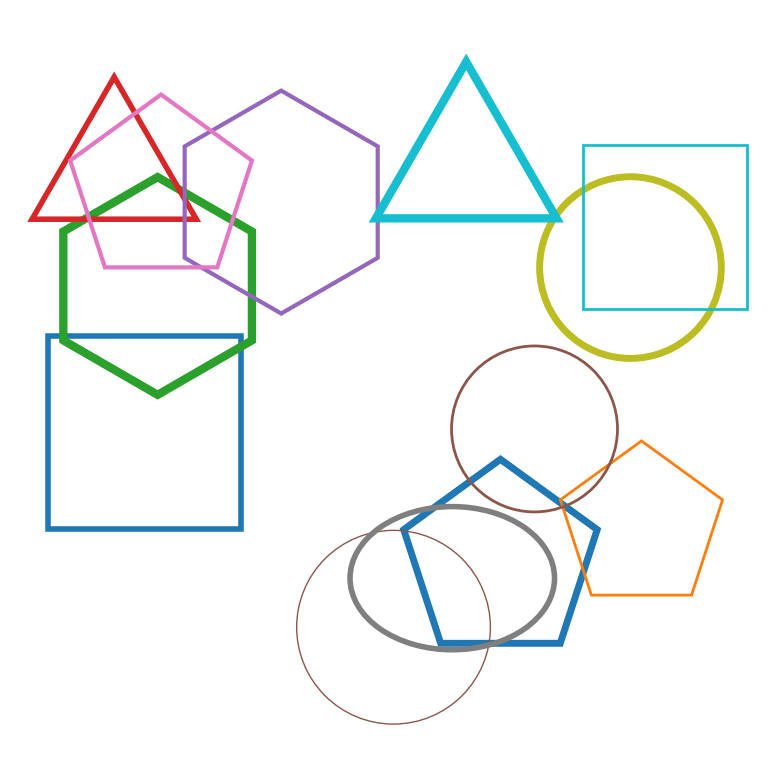[{"shape": "pentagon", "thickness": 2.5, "radius": 0.66, "center": [0.65, 0.271]}, {"shape": "square", "thickness": 2, "radius": 0.63, "center": [0.188, 0.438]}, {"shape": "pentagon", "thickness": 1, "radius": 0.55, "center": [0.833, 0.317]}, {"shape": "hexagon", "thickness": 3, "radius": 0.71, "center": [0.205, 0.629]}, {"shape": "triangle", "thickness": 2, "radius": 0.62, "center": [0.148, 0.777]}, {"shape": "hexagon", "thickness": 1.5, "radius": 0.72, "center": [0.365, 0.738]}, {"shape": "circle", "thickness": 1, "radius": 0.54, "center": [0.694, 0.443]}, {"shape": "circle", "thickness": 0.5, "radius": 0.63, "center": [0.511, 0.185]}, {"shape": "pentagon", "thickness": 1.5, "radius": 0.62, "center": [0.209, 0.753]}, {"shape": "oval", "thickness": 2, "radius": 0.66, "center": [0.587, 0.249]}, {"shape": "circle", "thickness": 2.5, "radius": 0.59, "center": [0.819, 0.653]}, {"shape": "triangle", "thickness": 3, "radius": 0.68, "center": [0.605, 0.784]}, {"shape": "square", "thickness": 1, "radius": 0.53, "center": [0.864, 0.705]}]